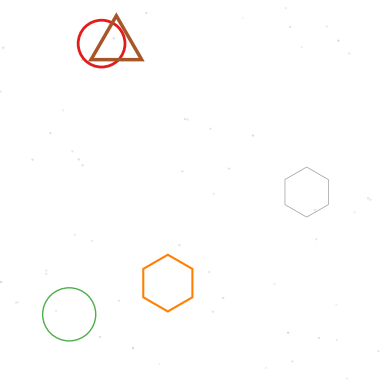[{"shape": "circle", "thickness": 2, "radius": 0.3, "center": [0.264, 0.887]}, {"shape": "circle", "thickness": 1, "radius": 0.34, "center": [0.18, 0.183]}, {"shape": "hexagon", "thickness": 1.5, "radius": 0.37, "center": [0.436, 0.265]}, {"shape": "triangle", "thickness": 2.5, "radius": 0.38, "center": [0.302, 0.883]}, {"shape": "hexagon", "thickness": 0.5, "radius": 0.33, "center": [0.797, 0.501]}]